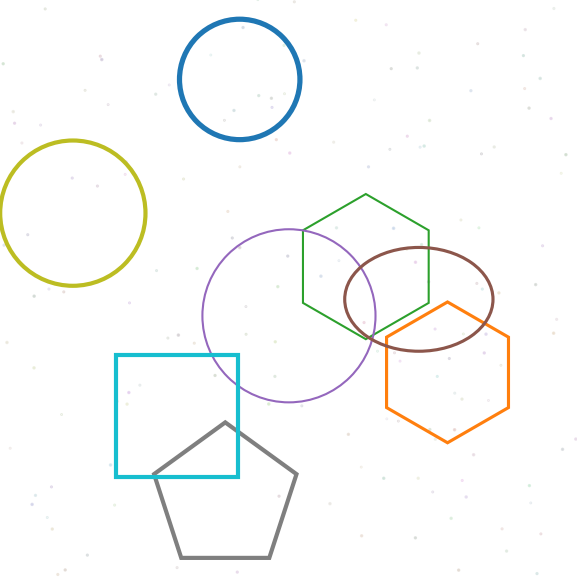[{"shape": "circle", "thickness": 2.5, "radius": 0.52, "center": [0.415, 0.862]}, {"shape": "hexagon", "thickness": 1.5, "radius": 0.61, "center": [0.775, 0.354]}, {"shape": "hexagon", "thickness": 1, "radius": 0.63, "center": [0.633, 0.537]}, {"shape": "circle", "thickness": 1, "radius": 0.75, "center": [0.5, 0.452]}, {"shape": "oval", "thickness": 1.5, "radius": 0.64, "center": [0.725, 0.481]}, {"shape": "pentagon", "thickness": 2, "radius": 0.65, "center": [0.39, 0.138]}, {"shape": "circle", "thickness": 2, "radius": 0.63, "center": [0.126, 0.63]}, {"shape": "square", "thickness": 2, "radius": 0.53, "center": [0.307, 0.279]}]